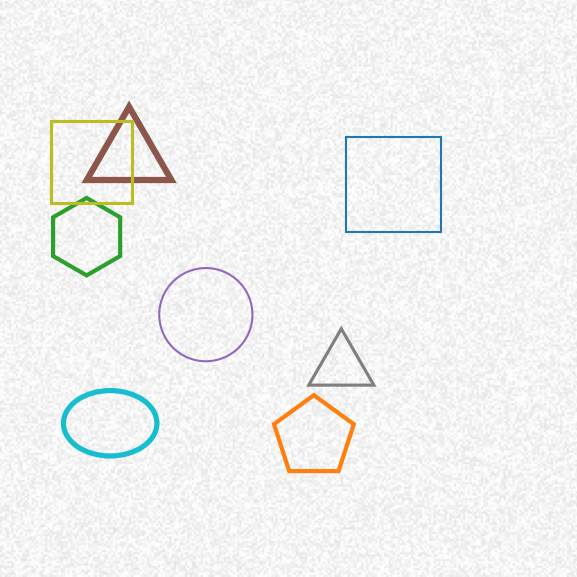[{"shape": "square", "thickness": 1, "radius": 0.41, "center": [0.681, 0.68]}, {"shape": "pentagon", "thickness": 2, "radius": 0.36, "center": [0.544, 0.242]}, {"shape": "hexagon", "thickness": 2, "radius": 0.34, "center": [0.15, 0.589]}, {"shape": "circle", "thickness": 1, "radius": 0.4, "center": [0.356, 0.454]}, {"shape": "triangle", "thickness": 3, "radius": 0.42, "center": [0.224, 0.73]}, {"shape": "triangle", "thickness": 1.5, "radius": 0.33, "center": [0.591, 0.365]}, {"shape": "square", "thickness": 1.5, "radius": 0.35, "center": [0.158, 0.719]}, {"shape": "oval", "thickness": 2.5, "radius": 0.4, "center": [0.191, 0.266]}]